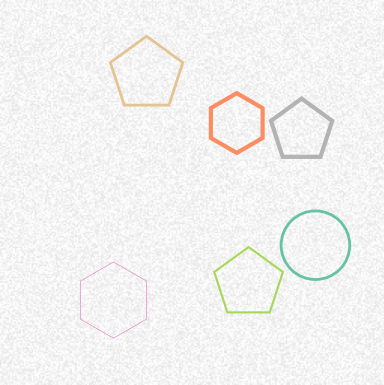[{"shape": "circle", "thickness": 2, "radius": 0.45, "center": [0.819, 0.363]}, {"shape": "hexagon", "thickness": 3, "radius": 0.39, "center": [0.615, 0.68]}, {"shape": "hexagon", "thickness": 0.5, "radius": 0.5, "center": [0.295, 0.221]}, {"shape": "pentagon", "thickness": 1.5, "radius": 0.47, "center": [0.646, 0.265]}, {"shape": "pentagon", "thickness": 2, "radius": 0.49, "center": [0.381, 0.807]}, {"shape": "pentagon", "thickness": 3, "radius": 0.42, "center": [0.783, 0.66]}]